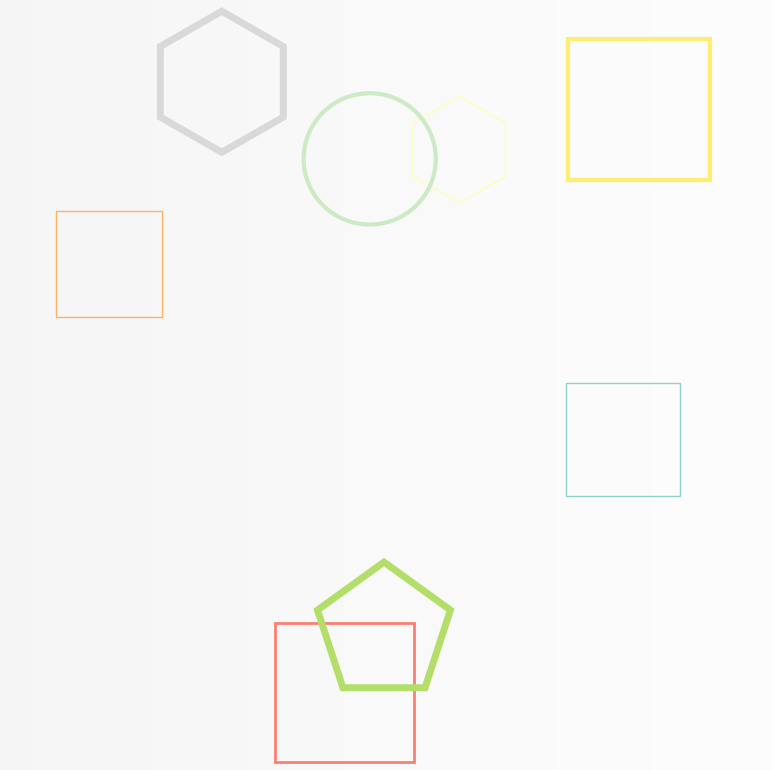[{"shape": "square", "thickness": 0.5, "radius": 0.37, "center": [0.804, 0.429]}, {"shape": "hexagon", "thickness": 0.5, "radius": 0.34, "center": [0.593, 0.806]}, {"shape": "square", "thickness": 1, "radius": 0.45, "center": [0.445, 0.101]}, {"shape": "square", "thickness": 0.5, "radius": 0.34, "center": [0.14, 0.657]}, {"shape": "pentagon", "thickness": 2.5, "radius": 0.45, "center": [0.495, 0.18]}, {"shape": "hexagon", "thickness": 2.5, "radius": 0.46, "center": [0.286, 0.894]}, {"shape": "circle", "thickness": 1.5, "radius": 0.43, "center": [0.477, 0.794]}, {"shape": "square", "thickness": 1.5, "radius": 0.46, "center": [0.824, 0.858]}]